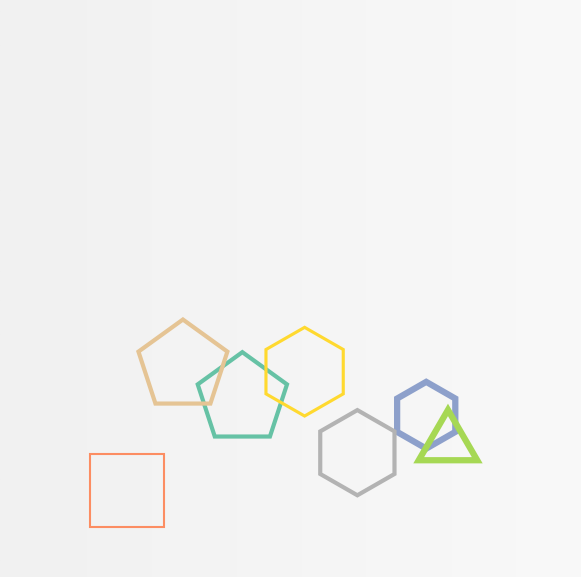[{"shape": "pentagon", "thickness": 2, "radius": 0.4, "center": [0.417, 0.309]}, {"shape": "square", "thickness": 1, "radius": 0.32, "center": [0.218, 0.15]}, {"shape": "hexagon", "thickness": 3, "radius": 0.29, "center": [0.733, 0.28]}, {"shape": "triangle", "thickness": 3, "radius": 0.29, "center": [0.771, 0.231]}, {"shape": "hexagon", "thickness": 1.5, "radius": 0.38, "center": [0.524, 0.356]}, {"shape": "pentagon", "thickness": 2, "radius": 0.4, "center": [0.315, 0.365]}, {"shape": "hexagon", "thickness": 2, "radius": 0.37, "center": [0.615, 0.215]}]